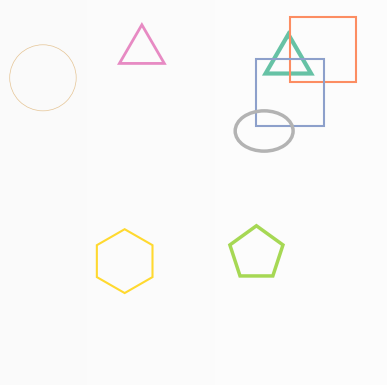[{"shape": "triangle", "thickness": 3, "radius": 0.34, "center": [0.744, 0.843]}, {"shape": "square", "thickness": 1.5, "radius": 0.42, "center": [0.833, 0.872]}, {"shape": "square", "thickness": 1.5, "radius": 0.44, "center": [0.748, 0.759]}, {"shape": "triangle", "thickness": 2, "radius": 0.33, "center": [0.366, 0.869]}, {"shape": "pentagon", "thickness": 2.5, "radius": 0.36, "center": [0.662, 0.342]}, {"shape": "hexagon", "thickness": 1.5, "radius": 0.41, "center": [0.322, 0.322]}, {"shape": "circle", "thickness": 0.5, "radius": 0.43, "center": [0.111, 0.798]}, {"shape": "oval", "thickness": 2.5, "radius": 0.37, "center": [0.682, 0.66]}]